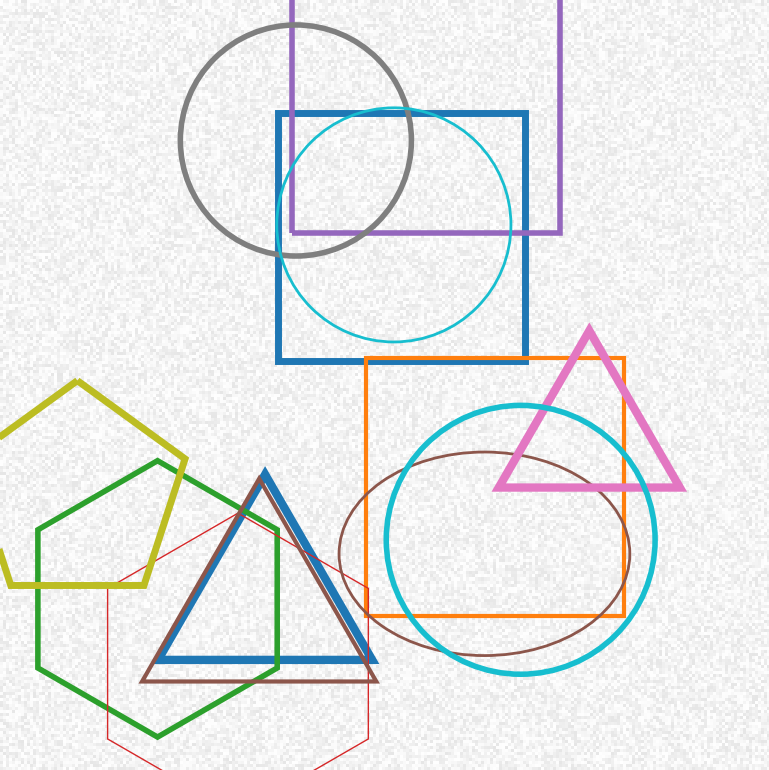[{"shape": "square", "thickness": 2.5, "radius": 0.8, "center": [0.522, 0.692]}, {"shape": "triangle", "thickness": 3, "radius": 0.8, "center": [0.344, 0.223]}, {"shape": "square", "thickness": 1.5, "radius": 0.84, "center": [0.643, 0.367]}, {"shape": "hexagon", "thickness": 2, "radius": 0.9, "center": [0.205, 0.222]}, {"shape": "hexagon", "thickness": 0.5, "radius": 0.98, "center": [0.309, 0.138]}, {"shape": "square", "thickness": 2, "radius": 0.87, "center": [0.553, 0.872]}, {"shape": "triangle", "thickness": 1.5, "radius": 0.88, "center": [0.337, 0.203]}, {"shape": "oval", "thickness": 1, "radius": 0.94, "center": [0.629, 0.281]}, {"shape": "triangle", "thickness": 3, "radius": 0.68, "center": [0.765, 0.435]}, {"shape": "circle", "thickness": 2, "radius": 0.75, "center": [0.384, 0.818]}, {"shape": "pentagon", "thickness": 2.5, "radius": 0.74, "center": [0.1, 0.359]}, {"shape": "circle", "thickness": 2, "radius": 0.87, "center": [0.676, 0.299]}, {"shape": "circle", "thickness": 1, "radius": 0.76, "center": [0.512, 0.708]}]